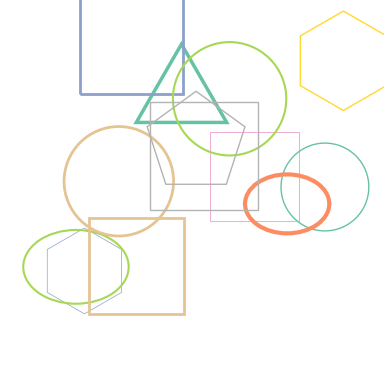[{"shape": "circle", "thickness": 1, "radius": 0.57, "center": [0.844, 0.514]}, {"shape": "triangle", "thickness": 2.5, "radius": 0.68, "center": [0.471, 0.75]}, {"shape": "oval", "thickness": 3, "radius": 0.55, "center": [0.746, 0.47]}, {"shape": "hexagon", "thickness": 0.5, "radius": 0.56, "center": [0.219, 0.296]}, {"shape": "square", "thickness": 2, "radius": 0.67, "center": [0.341, 0.89]}, {"shape": "square", "thickness": 0.5, "radius": 0.58, "center": [0.661, 0.542]}, {"shape": "circle", "thickness": 1.5, "radius": 0.74, "center": [0.596, 0.743]}, {"shape": "oval", "thickness": 1.5, "radius": 0.68, "center": [0.197, 0.307]}, {"shape": "hexagon", "thickness": 1, "radius": 0.65, "center": [0.892, 0.842]}, {"shape": "square", "thickness": 2, "radius": 0.62, "center": [0.355, 0.309]}, {"shape": "circle", "thickness": 2, "radius": 0.71, "center": [0.309, 0.529]}, {"shape": "pentagon", "thickness": 1, "radius": 0.67, "center": [0.509, 0.629]}, {"shape": "square", "thickness": 1, "radius": 0.7, "center": [0.529, 0.595]}]